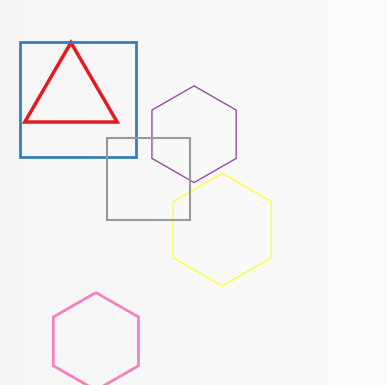[{"shape": "triangle", "thickness": 2.5, "radius": 0.69, "center": [0.183, 0.752]}, {"shape": "square", "thickness": 2, "radius": 0.75, "center": [0.202, 0.74]}, {"shape": "hexagon", "thickness": 1, "radius": 0.63, "center": [0.501, 0.651]}, {"shape": "hexagon", "thickness": 1, "radius": 0.73, "center": [0.573, 0.403]}, {"shape": "hexagon", "thickness": 2, "radius": 0.63, "center": [0.247, 0.113]}, {"shape": "square", "thickness": 1.5, "radius": 0.54, "center": [0.384, 0.535]}]